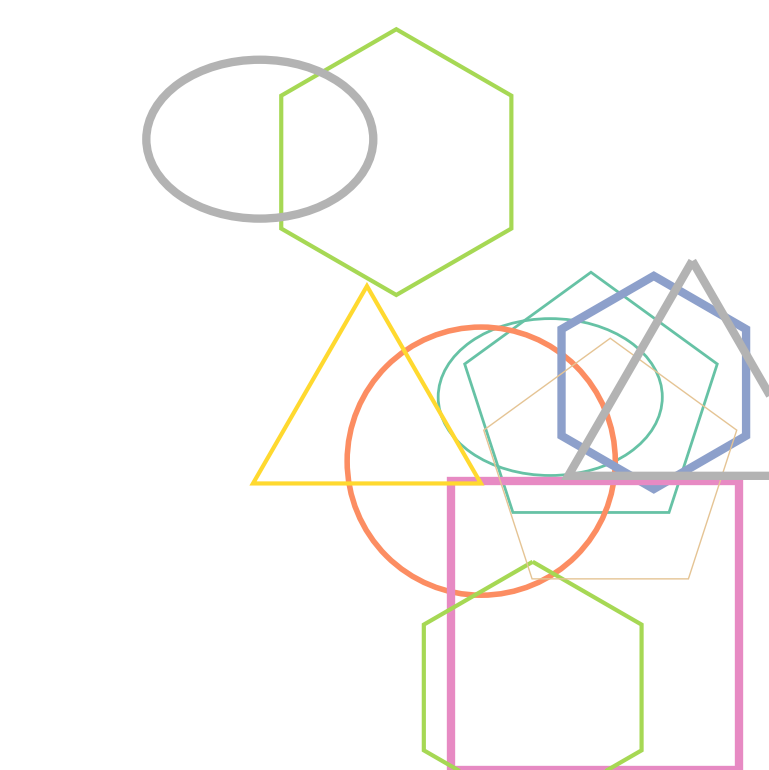[{"shape": "oval", "thickness": 1, "radius": 0.73, "center": [0.715, 0.484]}, {"shape": "pentagon", "thickness": 1, "radius": 0.86, "center": [0.767, 0.474]}, {"shape": "circle", "thickness": 2, "radius": 0.87, "center": [0.625, 0.401]}, {"shape": "hexagon", "thickness": 3, "radius": 0.69, "center": [0.849, 0.503]}, {"shape": "square", "thickness": 3, "radius": 0.94, "center": [0.773, 0.187]}, {"shape": "hexagon", "thickness": 1.5, "radius": 0.82, "center": [0.692, 0.107]}, {"shape": "hexagon", "thickness": 1.5, "radius": 0.86, "center": [0.515, 0.789]}, {"shape": "triangle", "thickness": 1.5, "radius": 0.85, "center": [0.477, 0.458]}, {"shape": "pentagon", "thickness": 0.5, "radius": 0.86, "center": [0.793, 0.388]}, {"shape": "triangle", "thickness": 3, "radius": 0.93, "center": [0.899, 0.475]}, {"shape": "oval", "thickness": 3, "radius": 0.74, "center": [0.337, 0.819]}]